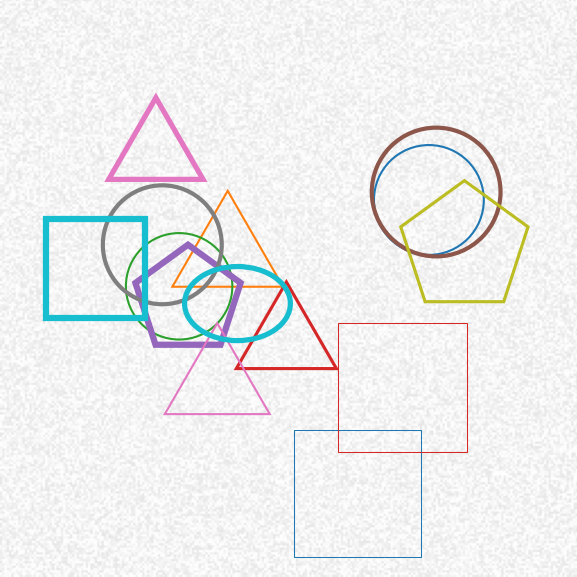[{"shape": "square", "thickness": 0.5, "radius": 0.55, "center": [0.618, 0.144]}, {"shape": "circle", "thickness": 1, "radius": 0.48, "center": [0.743, 0.653]}, {"shape": "triangle", "thickness": 1, "radius": 0.55, "center": [0.394, 0.558]}, {"shape": "circle", "thickness": 1, "radius": 0.46, "center": [0.31, 0.503]}, {"shape": "triangle", "thickness": 1.5, "radius": 0.5, "center": [0.496, 0.411]}, {"shape": "square", "thickness": 0.5, "radius": 0.56, "center": [0.697, 0.328]}, {"shape": "pentagon", "thickness": 3, "radius": 0.48, "center": [0.326, 0.48]}, {"shape": "circle", "thickness": 2, "radius": 0.56, "center": [0.755, 0.667]}, {"shape": "triangle", "thickness": 2.5, "radius": 0.47, "center": [0.27, 0.736]}, {"shape": "triangle", "thickness": 1, "radius": 0.52, "center": [0.376, 0.335]}, {"shape": "circle", "thickness": 2, "radius": 0.51, "center": [0.281, 0.575]}, {"shape": "pentagon", "thickness": 1.5, "radius": 0.58, "center": [0.804, 0.57]}, {"shape": "square", "thickness": 3, "radius": 0.43, "center": [0.165, 0.534]}, {"shape": "oval", "thickness": 2.5, "radius": 0.46, "center": [0.411, 0.473]}]